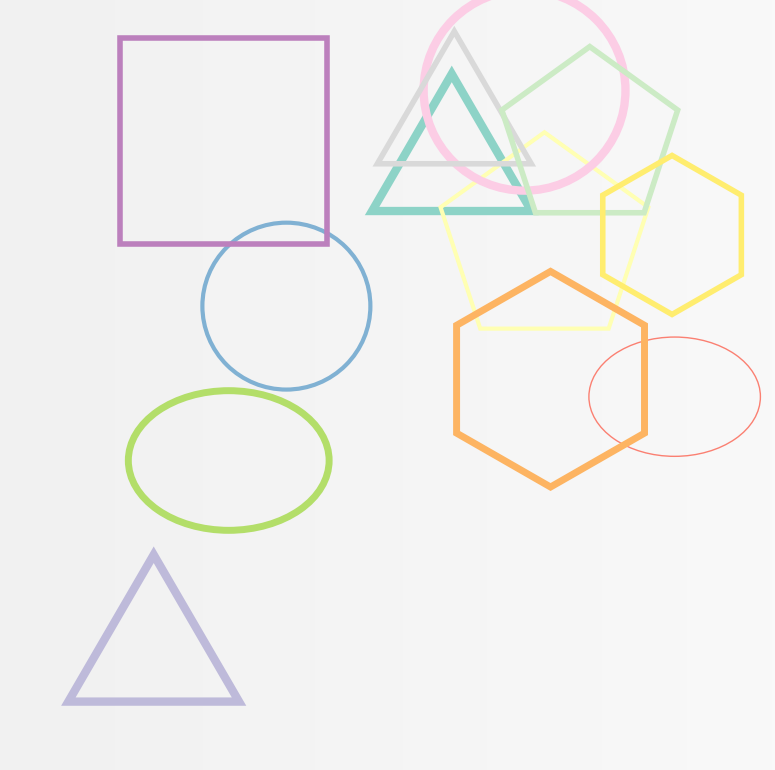[{"shape": "triangle", "thickness": 3, "radius": 0.59, "center": [0.583, 0.785]}, {"shape": "pentagon", "thickness": 1.5, "radius": 0.7, "center": [0.703, 0.687]}, {"shape": "triangle", "thickness": 3, "radius": 0.64, "center": [0.198, 0.152]}, {"shape": "oval", "thickness": 0.5, "radius": 0.55, "center": [0.871, 0.485]}, {"shape": "circle", "thickness": 1.5, "radius": 0.54, "center": [0.37, 0.602]}, {"shape": "hexagon", "thickness": 2.5, "radius": 0.7, "center": [0.71, 0.508]}, {"shape": "oval", "thickness": 2.5, "radius": 0.65, "center": [0.295, 0.402]}, {"shape": "circle", "thickness": 3, "radius": 0.65, "center": [0.677, 0.883]}, {"shape": "triangle", "thickness": 2, "radius": 0.57, "center": [0.586, 0.845]}, {"shape": "square", "thickness": 2, "radius": 0.67, "center": [0.289, 0.817]}, {"shape": "pentagon", "thickness": 2, "radius": 0.6, "center": [0.761, 0.82]}, {"shape": "hexagon", "thickness": 2, "radius": 0.52, "center": [0.867, 0.695]}]